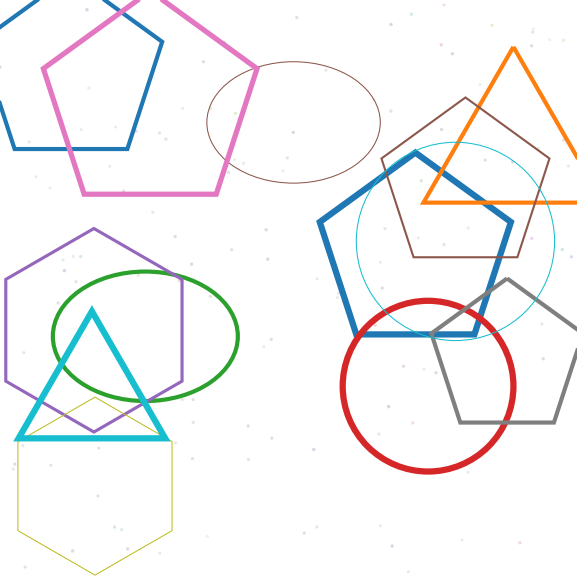[{"shape": "pentagon", "thickness": 2, "radius": 0.83, "center": [0.123, 0.875]}, {"shape": "pentagon", "thickness": 3, "radius": 0.87, "center": [0.719, 0.561]}, {"shape": "triangle", "thickness": 2, "radius": 0.9, "center": [0.889, 0.738]}, {"shape": "oval", "thickness": 2, "radius": 0.8, "center": [0.252, 0.417]}, {"shape": "circle", "thickness": 3, "radius": 0.74, "center": [0.741, 0.33]}, {"shape": "hexagon", "thickness": 1.5, "radius": 0.88, "center": [0.163, 0.427]}, {"shape": "oval", "thickness": 0.5, "radius": 0.75, "center": [0.508, 0.787]}, {"shape": "pentagon", "thickness": 1, "radius": 0.76, "center": [0.806, 0.677]}, {"shape": "pentagon", "thickness": 2.5, "radius": 0.97, "center": [0.26, 0.82]}, {"shape": "pentagon", "thickness": 2, "radius": 0.69, "center": [0.878, 0.379]}, {"shape": "hexagon", "thickness": 0.5, "radius": 0.77, "center": [0.164, 0.157]}, {"shape": "circle", "thickness": 0.5, "radius": 0.86, "center": [0.789, 0.581]}, {"shape": "triangle", "thickness": 3, "radius": 0.73, "center": [0.159, 0.313]}]